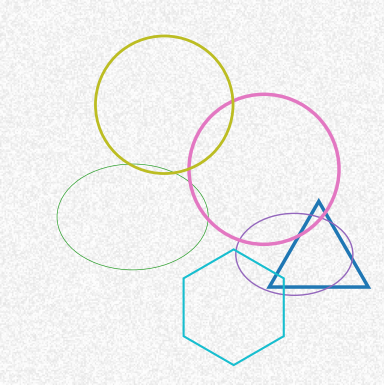[{"shape": "triangle", "thickness": 2.5, "radius": 0.74, "center": [0.828, 0.329]}, {"shape": "oval", "thickness": 0.5, "radius": 0.98, "center": [0.345, 0.437]}, {"shape": "oval", "thickness": 1, "radius": 0.76, "center": [0.764, 0.339]}, {"shape": "circle", "thickness": 2.5, "radius": 0.97, "center": [0.686, 0.56]}, {"shape": "circle", "thickness": 2, "radius": 0.89, "center": [0.427, 0.728]}, {"shape": "hexagon", "thickness": 1.5, "radius": 0.75, "center": [0.607, 0.202]}]